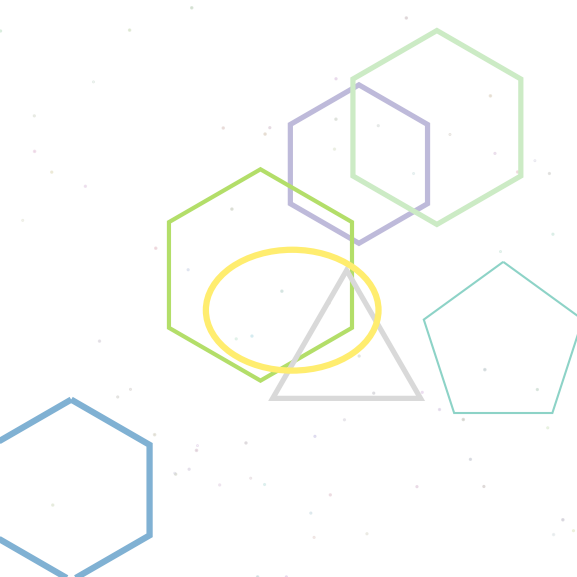[{"shape": "pentagon", "thickness": 1, "radius": 0.72, "center": [0.871, 0.401]}, {"shape": "hexagon", "thickness": 2.5, "radius": 0.69, "center": [0.622, 0.715]}, {"shape": "hexagon", "thickness": 3, "radius": 0.78, "center": [0.123, 0.15]}, {"shape": "hexagon", "thickness": 2, "radius": 0.91, "center": [0.451, 0.523]}, {"shape": "triangle", "thickness": 2.5, "radius": 0.74, "center": [0.6, 0.383]}, {"shape": "hexagon", "thickness": 2.5, "radius": 0.84, "center": [0.757, 0.778]}, {"shape": "oval", "thickness": 3, "radius": 0.75, "center": [0.506, 0.462]}]